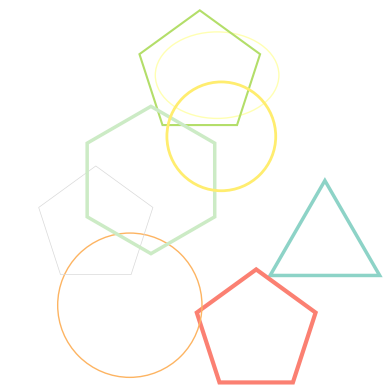[{"shape": "triangle", "thickness": 2.5, "radius": 0.82, "center": [0.844, 0.367]}, {"shape": "oval", "thickness": 1, "radius": 0.8, "center": [0.564, 0.805]}, {"shape": "pentagon", "thickness": 3, "radius": 0.81, "center": [0.665, 0.138]}, {"shape": "circle", "thickness": 1, "radius": 0.94, "center": [0.337, 0.207]}, {"shape": "pentagon", "thickness": 1.5, "radius": 0.82, "center": [0.519, 0.808]}, {"shape": "pentagon", "thickness": 0.5, "radius": 0.78, "center": [0.249, 0.413]}, {"shape": "hexagon", "thickness": 2.5, "radius": 0.96, "center": [0.392, 0.532]}, {"shape": "circle", "thickness": 2, "radius": 0.71, "center": [0.575, 0.646]}]